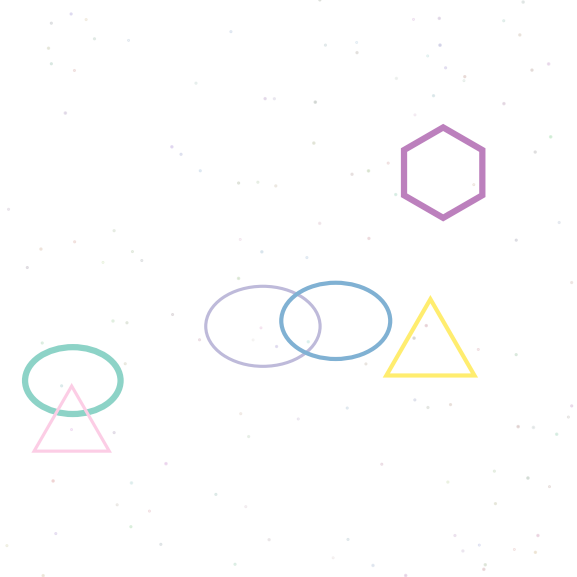[{"shape": "oval", "thickness": 3, "radius": 0.41, "center": [0.126, 0.34]}, {"shape": "oval", "thickness": 1.5, "radius": 0.5, "center": [0.455, 0.434]}, {"shape": "oval", "thickness": 2, "radius": 0.47, "center": [0.581, 0.444]}, {"shape": "triangle", "thickness": 1.5, "radius": 0.38, "center": [0.124, 0.255]}, {"shape": "hexagon", "thickness": 3, "radius": 0.39, "center": [0.767, 0.7]}, {"shape": "triangle", "thickness": 2, "radius": 0.44, "center": [0.745, 0.393]}]